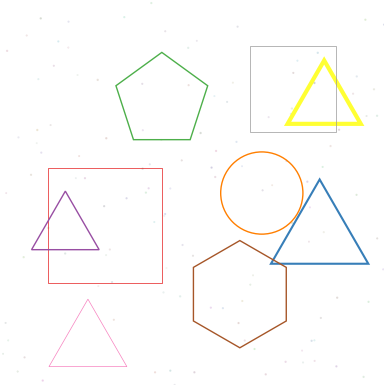[{"shape": "square", "thickness": 0.5, "radius": 0.74, "center": [0.272, 0.414]}, {"shape": "triangle", "thickness": 1.5, "radius": 0.73, "center": [0.83, 0.388]}, {"shape": "pentagon", "thickness": 1, "radius": 0.63, "center": [0.42, 0.739]}, {"shape": "triangle", "thickness": 1, "radius": 0.51, "center": [0.17, 0.402]}, {"shape": "circle", "thickness": 1, "radius": 0.53, "center": [0.68, 0.499]}, {"shape": "triangle", "thickness": 3, "radius": 0.55, "center": [0.842, 0.733]}, {"shape": "hexagon", "thickness": 1, "radius": 0.7, "center": [0.623, 0.236]}, {"shape": "triangle", "thickness": 0.5, "radius": 0.58, "center": [0.228, 0.106]}, {"shape": "square", "thickness": 0.5, "radius": 0.56, "center": [0.76, 0.769]}]